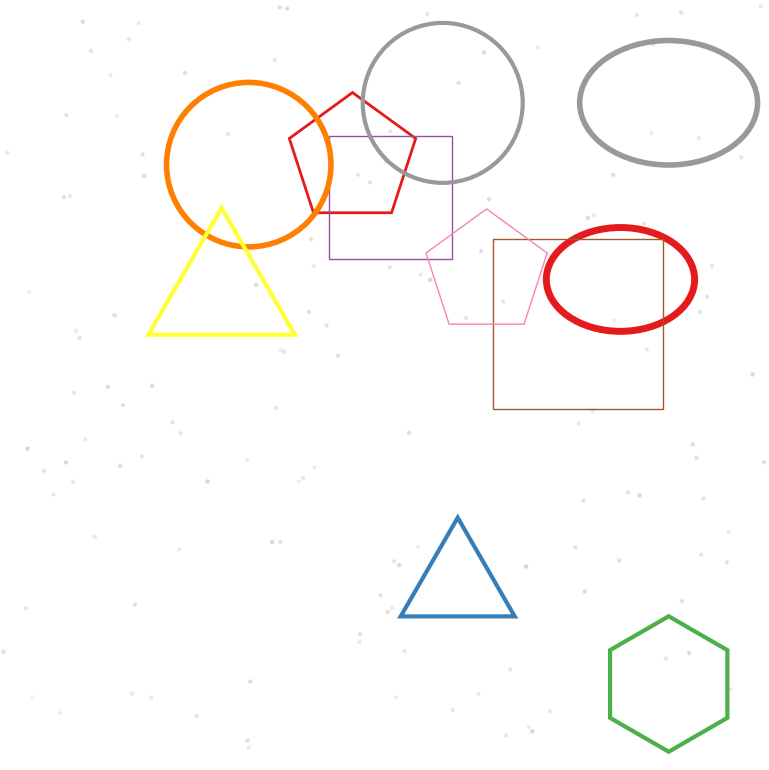[{"shape": "pentagon", "thickness": 1, "radius": 0.43, "center": [0.458, 0.794]}, {"shape": "oval", "thickness": 2.5, "radius": 0.48, "center": [0.806, 0.637]}, {"shape": "triangle", "thickness": 1.5, "radius": 0.43, "center": [0.594, 0.242]}, {"shape": "hexagon", "thickness": 1.5, "radius": 0.44, "center": [0.868, 0.112]}, {"shape": "square", "thickness": 0.5, "radius": 0.4, "center": [0.507, 0.744]}, {"shape": "circle", "thickness": 2, "radius": 0.53, "center": [0.323, 0.786]}, {"shape": "triangle", "thickness": 1.5, "radius": 0.55, "center": [0.288, 0.62]}, {"shape": "square", "thickness": 0.5, "radius": 0.55, "center": [0.751, 0.579]}, {"shape": "pentagon", "thickness": 0.5, "radius": 0.41, "center": [0.632, 0.646]}, {"shape": "oval", "thickness": 2, "radius": 0.58, "center": [0.868, 0.867]}, {"shape": "circle", "thickness": 1.5, "radius": 0.52, "center": [0.575, 0.866]}]